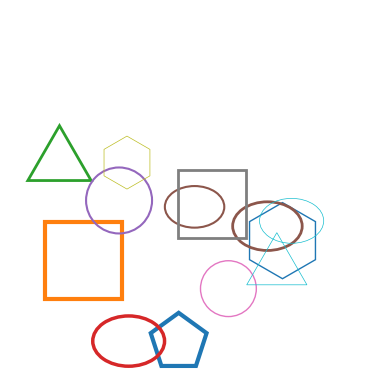[{"shape": "hexagon", "thickness": 1, "radius": 0.49, "center": [0.734, 0.375]}, {"shape": "pentagon", "thickness": 3, "radius": 0.38, "center": [0.464, 0.111]}, {"shape": "square", "thickness": 3, "radius": 0.5, "center": [0.218, 0.323]}, {"shape": "triangle", "thickness": 2, "radius": 0.47, "center": [0.155, 0.579]}, {"shape": "oval", "thickness": 2.5, "radius": 0.47, "center": [0.334, 0.114]}, {"shape": "circle", "thickness": 1.5, "radius": 0.43, "center": [0.309, 0.479]}, {"shape": "oval", "thickness": 1.5, "radius": 0.39, "center": [0.505, 0.463]}, {"shape": "oval", "thickness": 2, "radius": 0.45, "center": [0.695, 0.413]}, {"shape": "circle", "thickness": 1, "radius": 0.36, "center": [0.593, 0.25]}, {"shape": "square", "thickness": 2, "radius": 0.44, "center": [0.552, 0.47]}, {"shape": "hexagon", "thickness": 0.5, "radius": 0.34, "center": [0.33, 0.578]}, {"shape": "triangle", "thickness": 0.5, "radius": 0.45, "center": [0.719, 0.305]}, {"shape": "oval", "thickness": 0.5, "radius": 0.42, "center": [0.757, 0.426]}]